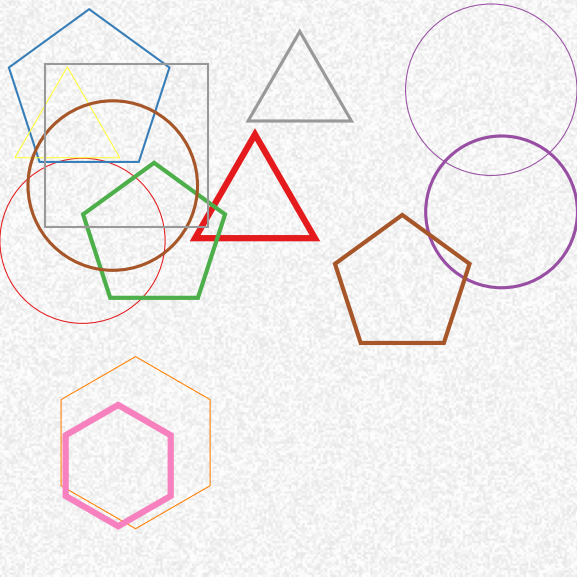[{"shape": "circle", "thickness": 0.5, "radius": 0.72, "center": [0.143, 0.582]}, {"shape": "triangle", "thickness": 3, "radius": 0.6, "center": [0.442, 0.647]}, {"shape": "pentagon", "thickness": 1, "radius": 0.73, "center": [0.154, 0.837]}, {"shape": "pentagon", "thickness": 2, "radius": 0.65, "center": [0.267, 0.588]}, {"shape": "circle", "thickness": 0.5, "radius": 0.74, "center": [0.851, 0.844]}, {"shape": "circle", "thickness": 1.5, "radius": 0.66, "center": [0.869, 0.632]}, {"shape": "hexagon", "thickness": 0.5, "radius": 0.75, "center": [0.235, 0.233]}, {"shape": "triangle", "thickness": 0.5, "radius": 0.52, "center": [0.117, 0.778]}, {"shape": "circle", "thickness": 1.5, "radius": 0.73, "center": [0.195, 0.678]}, {"shape": "pentagon", "thickness": 2, "radius": 0.61, "center": [0.697, 0.504]}, {"shape": "hexagon", "thickness": 3, "radius": 0.53, "center": [0.205, 0.193]}, {"shape": "square", "thickness": 1, "radius": 0.71, "center": [0.22, 0.747]}, {"shape": "triangle", "thickness": 1.5, "radius": 0.52, "center": [0.519, 0.841]}]